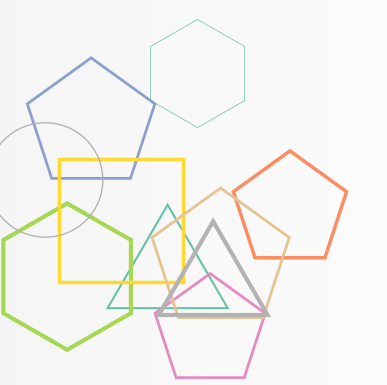[{"shape": "triangle", "thickness": 1.5, "radius": 0.89, "center": [0.433, 0.289]}, {"shape": "hexagon", "thickness": 0.5, "radius": 0.7, "center": [0.51, 0.809]}, {"shape": "pentagon", "thickness": 2.5, "radius": 0.77, "center": [0.748, 0.455]}, {"shape": "pentagon", "thickness": 2, "radius": 0.87, "center": [0.235, 0.677]}, {"shape": "pentagon", "thickness": 2, "radius": 0.75, "center": [0.542, 0.14]}, {"shape": "hexagon", "thickness": 3, "radius": 0.95, "center": [0.173, 0.282]}, {"shape": "square", "thickness": 2.5, "radius": 0.8, "center": [0.313, 0.428]}, {"shape": "pentagon", "thickness": 2, "radius": 0.93, "center": [0.569, 0.326]}, {"shape": "triangle", "thickness": 3, "radius": 0.81, "center": [0.55, 0.263]}, {"shape": "circle", "thickness": 1, "radius": 0.74, "center": [0.117, 0.533]}]